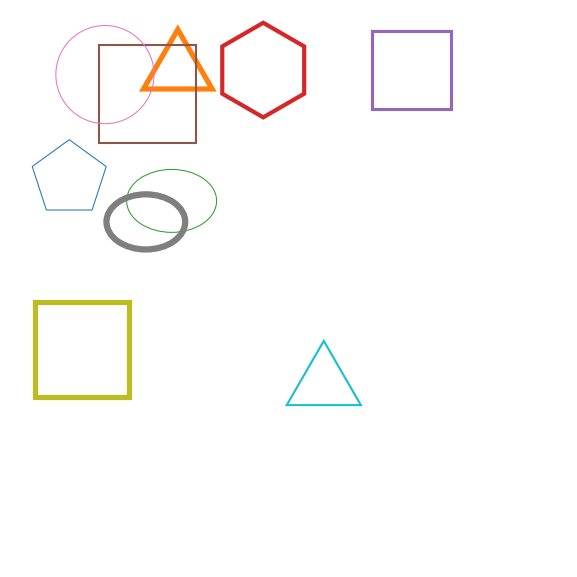[{"shape": "pentagon", "thickness": 0.5, "radius": 0.34, "center": [0.12, 0.69]}, {"shape": "triangle", "thickness": 2.5, "radius": 0.34, "center": [0.308, 0.879]}, {"shape": "oval", "thickness": 0.5, "radius": 0.39, "center": [0.297, 0.651]}, {"shape": "hexagon", "thickness": 2, "radius": 0.41, "center": [0.456, 0.878]}, {"shape": "square", "thickness": 1.5, "radius": 0.34, "center": [0.712, 0.878]}, {"shape": "square", "thickness": 1, "radius": 0.42, "center": [0.255, 0.837]}, {"shape": "circle", "thickness": 0.5, "radius": 0.43, "center": [0.182, 0.87]}, {"shape": "oval", "thickness": 3, "radius": 0.34, "center": [0.253, 0.615]}, {"shape": "square", "thickness": 2.5, "radius": 0.41, "center": [0.142, 0.393]}, {"shape": "triangle", "thickness": 1, "radius": 0.37, "center": [0.561, 0.335]}]